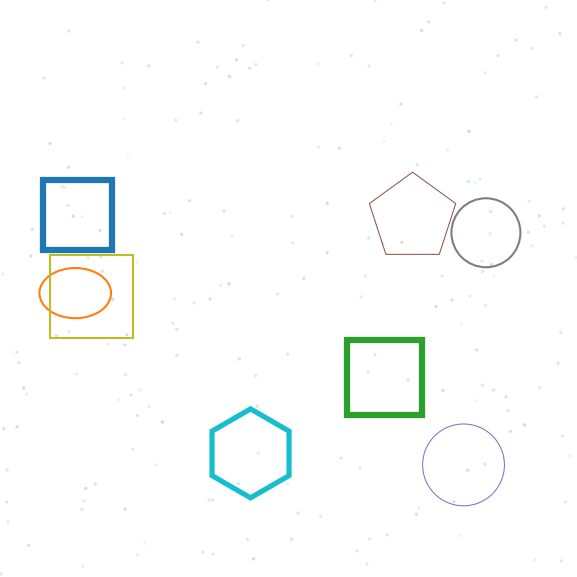[{"shape": "square", "thickness": 3, "radius": 0.3, "center": [0.134, 0.627]}, {"shape": "oval", "thickness": 1, "radius": 0.31, "center": [0.13, 0.492]}, {"shape": "square", "thickness": 3, "radius": 0.32, "center": [0.666, 0.346]}, {"shape": "circle", "thickness": 0.5, "radius": 0.35, "center": [0.803, 0.194]}, {"shape": "pentagon", "thickness": 0.5, "radius": 0.39, "center": [0.714, 0.622]}, {"shape": "circle", "thickness": 1, "radius": 0.3, "center": [0.841, 0.596]}, {"shape": "square", "thickness": 1, "radius": 0.36, "center": [0.159, 0.486]}, {"shape": "hexagon", "thickness": 2.5, "radius": 0.38, "center": [0.434, 0.214]}]